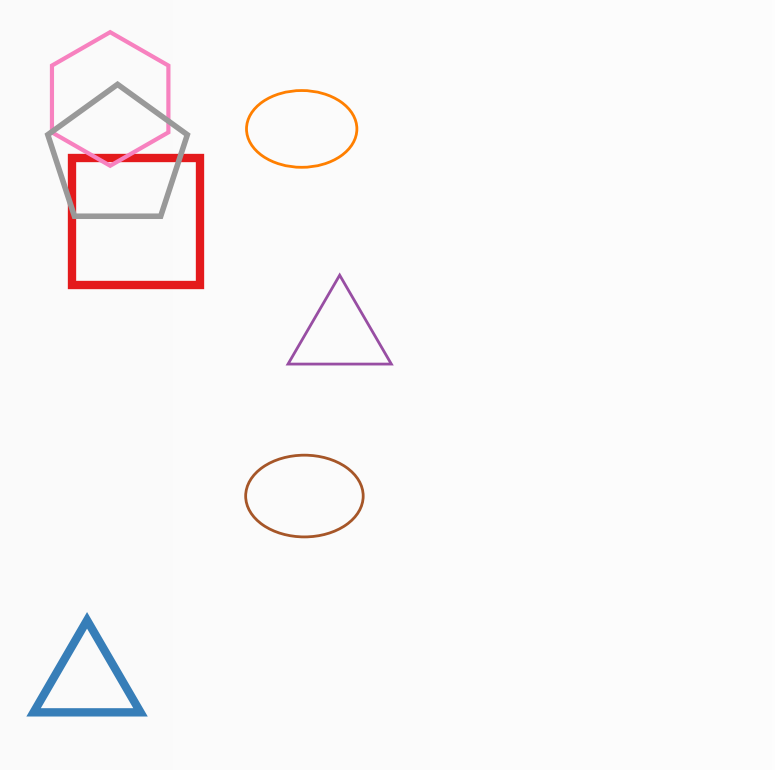[{"shape": "square", "thickness": 3, "radius": 0.41, "center": [0.175, 0.713]}, {"shape": "triangle", "thickness": 3, "radius": 0.4, "center": [0.112, 0.115]}, {"shape": "triangle", "thickness": 1, "radius": 0.38, "center": [0.438, 0.566]}, {"shape": "oval", "thickness": 1, "radius": 0.36, "center": [0.389, 0.833]}, {"shape": "oval", "thickness": 1, "radius": 0.38, "center": [0.393, 0.356]}, {"shape": "hexagon", "thickness": 1.5, "radius": 0.43, "center": [0.142, 0.871]}, {"shape": "pentagon", "thickness": 2, "radius": 0.47, "center": [0.152, 0.796]}]